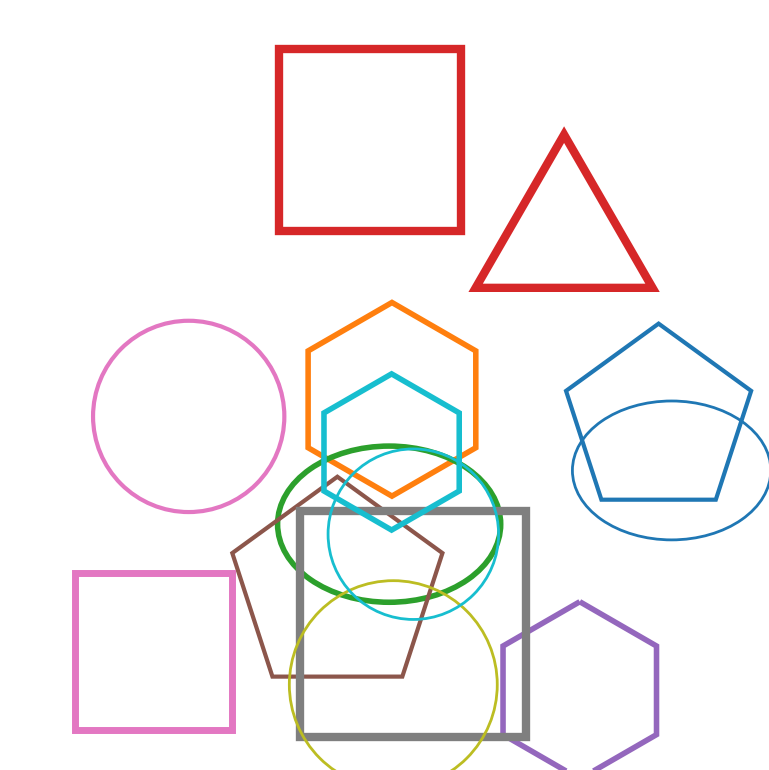[{"shape": "oval", "thickness": 1, "radius": 0.64, "center": [0.872, 0.389]}, {"shape": "pentagon", "thickness": 1.5, "radius": 0.63, "center": [0.855, 0.453]}, {"shape": "hexagon", "thickness": 2, "radius": 0.63, "center": [0.509, 0.481]}, {"shape": "oval", "thickness": 2, "radius": 0.72, "center": [0.505, 0.319]}, {"shape": "square", "thickness": 3, "radius": 0.59, "center": [0.48, 0.818]}, {"shape": "triangle", "thickness": 3, "radius": 0.66, "center": [0.733, 0.693]}, {"shape": "hexagon", "thickness": 2, "radius": 0.58, "center": [0.753, 0.103]}, {"shape": "pentagon", "thickness": 1.5, "radius": 0.72, "center": [0.438, 0.237]}, {"shape": "circle", "thickness": 1.5, "radius": 0.62, "center": [0.245, 0.459]}, {"shape": "square", "thickness": 2.5, "radius": 0.51, "center": [0.199, 0.154]}, {"shape": "square", "thickness": 3, "radius": 0.73, "center": [0.537, 0.19]}, {"shape": "circle", "thickness": 1, "radius": 0.68, "center": [0.511, 0.111]}, {"shape": "hexagon", "thickness": 2, "radius": 0.51, "center": [0.509, 0.413]}, {"shape": "circle", "thickness": 1, "radius": 0.55, "center": [0.537, 0.306]}]